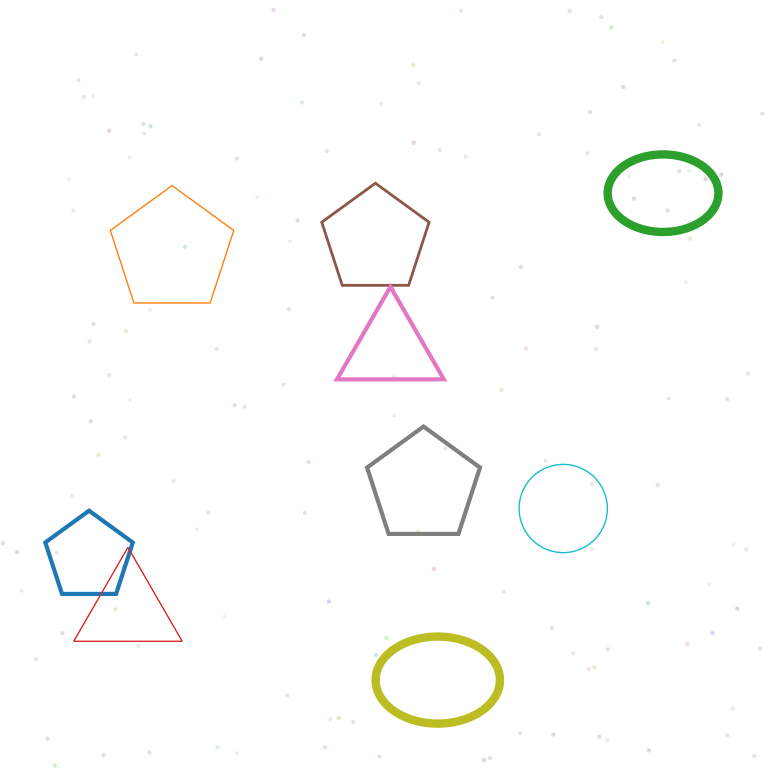[{"shape": "pentagon", "thickness": 1.5, "radius": 0.3, "center": [0.116, 0.277]}, {"shape": "pentagon", "thickness": 0.5, "radius": 0.42, "center": [0.223, 0.675]}, {"shape": "oval", "thickness": 3, "radius": 0.36, "center": [0.861, 0.749]}, {"shape": "triangle", "thickness": 0.5, "radius": 0.41, "center": [0.166, 0.208]}, {"shape": "pentagon", "thickness": 1, "radius": 0.37, "center": [0.488, 0.689]}, {"shape": "triangle", "thickness": 1.5, "radius": 0.4, "center": [0.507, 0.547]}, {"shape": "pentagon", "thickness": 1.5, "radius": 0.39, "center": [0.55, 0.369]}, {"shape": "oval", "thickness": 3, "radius": 0.4, "center": [0.569, 0.117]}, {"shape": "circle", "thickness": 0.5, "radius": 0.29, "center": [0.731, 0.34]}]